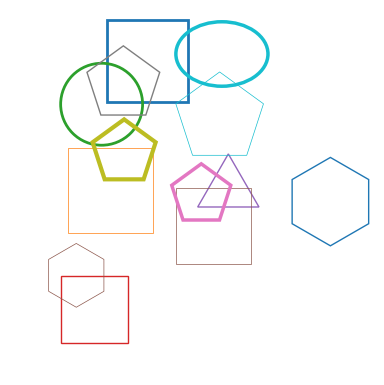[{"shape": "hexagon", "thickness": 1, "radius": 0.57, "center": [0.858, 0.476]}, {"shape": "square", "thickness": 2, "radius": 0.53, "center": [0.384, 0.841]}, {"shape": "square", "thickness": 0.5, "radius": 0.55, "center": [0.287, 0.505]}, {"shape": "circle", "thickness": 2, "radius": 0.53, "center": [0.264, 0.729]}, {"shape": "square", "thickness": 1, "radius": 0.44, "center": [0.244, 0.195]}, {"shape": "triangle", "thickness": 1, "radius": 0.46, "center": [0.593, 0.508]}, {"shape": "square", "thickness": 0.5, "radius": 0.49, "center": [0.555, 0.413]}, {"shape": "hexagon", "thickness": 0.5, "radius": 0.41, "center": [0.198, 0.285]}, {"shape": "pentagon", "thickness": 2.5, "radius": 0.4, "center": [0.523, 0.494]}, {"shape": "pentagon", "thickness": 1, "radius": 0.5, "center": [0.32, 0.782]}, {"shape": "pentagon", "thickness": 3, "radius": 0.43, "center": [0.322, 0.604]}, {"shape": "pentagon", "thickness": 0.5, "radius": 0.6, "center": [0.571, 0.693]}, {"shape": "oval", "thickness": 2.5, "radius": 0.6, "center": [0.576, 0.86]}]